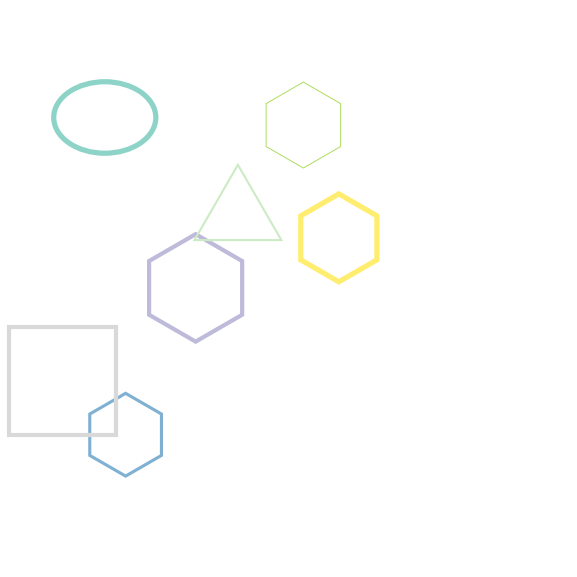[{"shape": "oval", "thickness": 2.5, "radius": 0.44, "center": [0.181, 0.796]}, {"shape": "hexagon", "thickness": 2, "radius": 0.47, "center": [0.339, 0.501]}, {"shape": "hexagon", "thickness": 1.5, "radius": 0.36, "center": [0.218, 0.246]}, {"shape": "hexagon", "thickness": 0.5, "radius": 0.37, "center": [0.525, 0.783]}, {"shape": "square", "thickness": 2, "radius": 0.47, "center": [0.108, 0.339]}, {"shape": "triangle", "thickness": 1, "radius": 0.43, "center": [0.412, 0.627]}, {"shape": "hexagon", "thickness": 2.5, "radius": 0.38, "center": [0.587, 0.587]}]